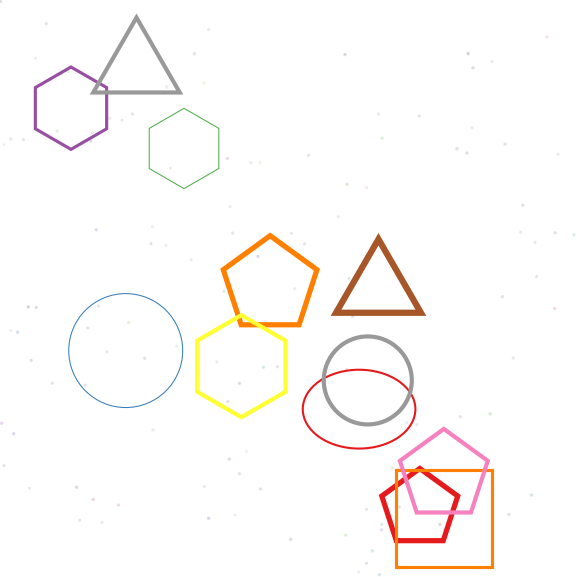[{"shape": "pentagon", "thickness": 2.5, "radius": 0.35, "center": [0.727, 0.119]}, {"shape": "oval", "thickness": 1, "radius": 0.49, "center": [0.622, 0.291]}, {"shape": "circle", "thickness": 0.5, "radius": 0.49, "center": [0.218, 0.392]}, {"shape": "hexagon", "thickness": 0.5, "radius": 0.35, "center": [0.319, 0.742]}, {"shape": "hexagon", "thickness": 1.5, "radius": 0.36, "center": [0.123, 0.812]}, {"shape": "square", "thickness": 1.5, "radius": 0.42, "center": [0.769, 0.101]}, {"shape": "pentagon", "thickness": 2.5, "radius": 0.43, "center": [0.468, 0.506]}, {"shape": "hexagon", "thickness": 2, "radius": 0.44, "center": [0.418, 0.365]}, {"shape": "triangle", "thickness": 3, "radius": 0.42, "center": [0.655, 0.5]}, {"shape": "pentagon", "thickness": 2, "radius": 0.4, "center": [0.769, 0.176]}, {"shape": "circle", "thickness": 2, "radius": 0.38, "center": [0.637, 0.34]}, {"shape": "triangle", "thickness": 2, "radius": 0.43, "center": [0.236, 0.882]}]